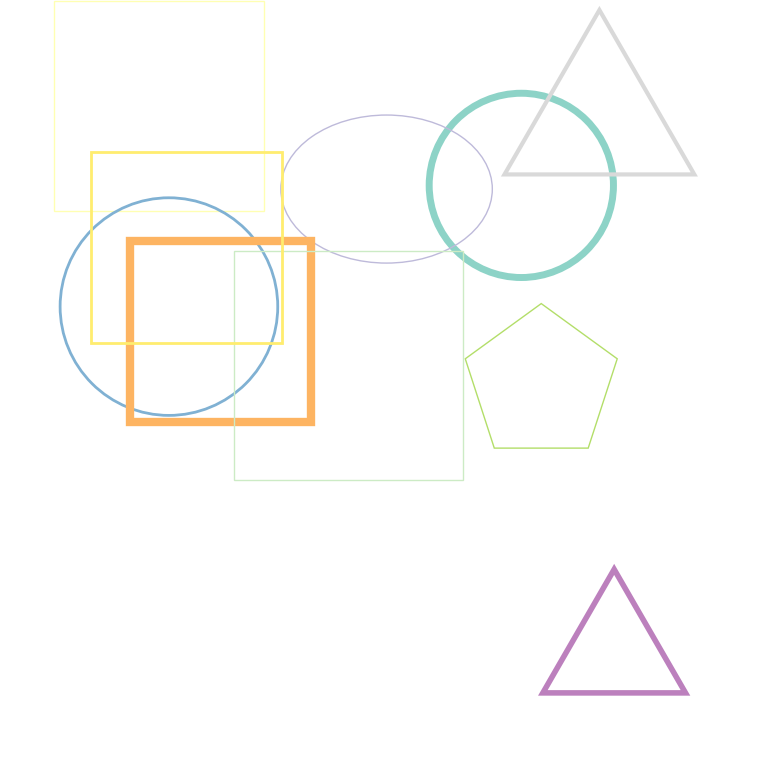[{"shape": "circle", "thickness": 2.5, "radius": 0.6, "center": [0.677, 0.759]}, {"shape": "square", "thickness": 0.5, "radius": 0.68, "center": [0.206, 0.862]}, {"shape": "oval", "thickness": 0.5, "radius": 0.69, "center": [0.502, 0.754]}, {"shape": "circle", "thickness": 1, "radius": 0.71, "center": [0.219, 0.602]}, {"shape": "square", "thickness": 3, "radius": 0.59, "center": [0.287, 0.57]}, {"shape": "pentagon", "thickness": 0.5, "radius": 0.52, "center": [0.703, 0.502]}, {"shape": "triangle", "thickness": 1.5, "radius": 0.71, "center": [0.778, 0.845]}, {"shape": "triangle", "thickness": 2, "radius": 0.53, "center": [0.798, 0.154]}, {"shape": "square", "thickness": 0.5, "radius": 0.74, "center": [0.452, 0.526]}, {"shape": "square", "thickness": 1, "radius": 0.62, "center": [0.242, 0.678]}]